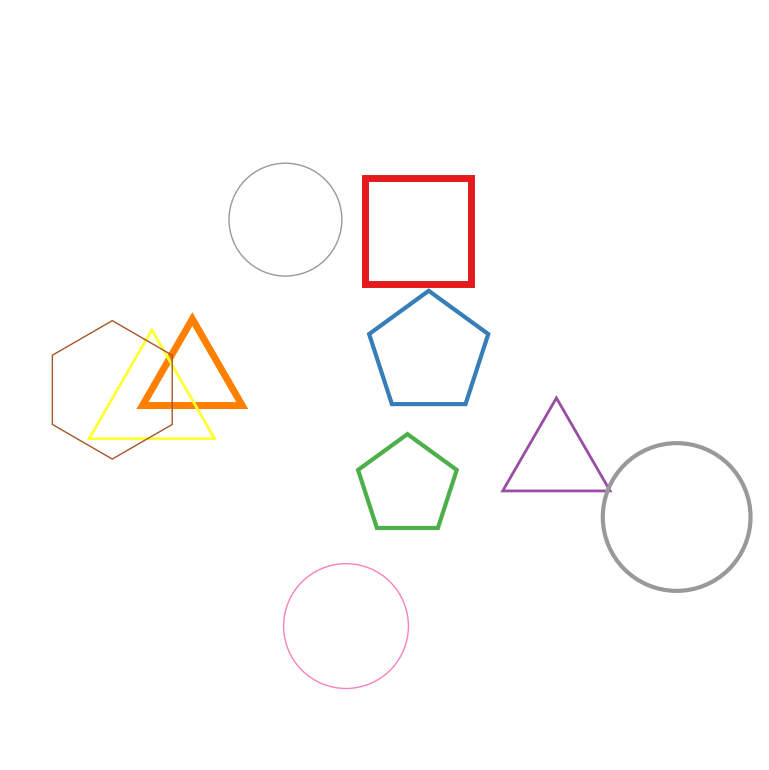[{"shape": "square", "thickness": 2.5, "radius": 0.35, "center": [0.543, 0.7]}, {"shape": "pentagon", "thickness": 1.5, "radius": 0.41, "center": [0.557, 0.541]}, {"shape": "pentagon", "thickness": 1.5, "radius": 0.34, "center": [0.529, 0.369]}, {"shape": "triangle", "thickness": 1, "radius": 0.4, "center": [0.723, 0.403]}, {"shape": "triangle", "thickness": 2.5, "radius": 0.37, "center": [0.25, 0.511]}, {"shape": "triangle", "thickness": 1, "radius": 0.47, "center": [0.197, 0.477]}, {"shape": "hexagon", "thickness": 0.5, "radius": 0.45, "center": [0.146, 0.494]}, {"shape": "circle", "thickness": 0.5, "radius": 0.41, "center": [0.449, 0.187]}, {"shape": "circle", "thickness": 1.5, "radius": 0.48, "center": [0.879, 0.329]}, {"shape": "circle", "thickness": 0.5, "radius": 0.37, "center": [0.371, 0.715]}]